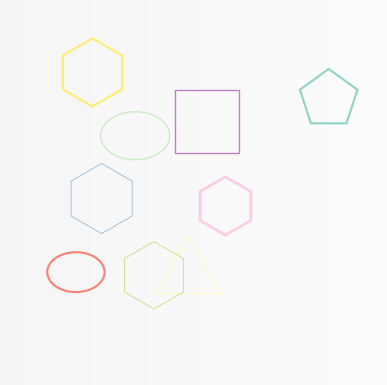[{"shape": "pentagon", "thickness": 1.5, "radius": 0.39, "center": [0.848, 0.743]}, {"shape": "triangle", "thickness": 0.5, "radius": 0.49, "center": [0.485, 0.287]}, {"shape": "oval", "thickness": 1.5, "radius": 0.37, "center": [0.196, 0.293]}, {"shape": "hexagon", "thickness": 0.5, "radius": 0.45, "center": [0.262, 0.484]}, {"shape": "hexagon", "thickness": 0.5, "radius": 0.44, "center": [0.397, 0.285]}, {"shape": "hexagon", "thickness": 2, "radius": 0.38, "center": [0.582, 0.465]}, {"shape": "square", "thickness": 1, "radius": 0.41, "center": [0.535, 0.685]}, {"shape": "oval", "thickness": 1, "radius": 0.45, "center": [0.349, 0.647]}, {"shape": "hexagon", "thickness": 1.5, "radius": 0.44, "center": [0.239, 0.812]}]